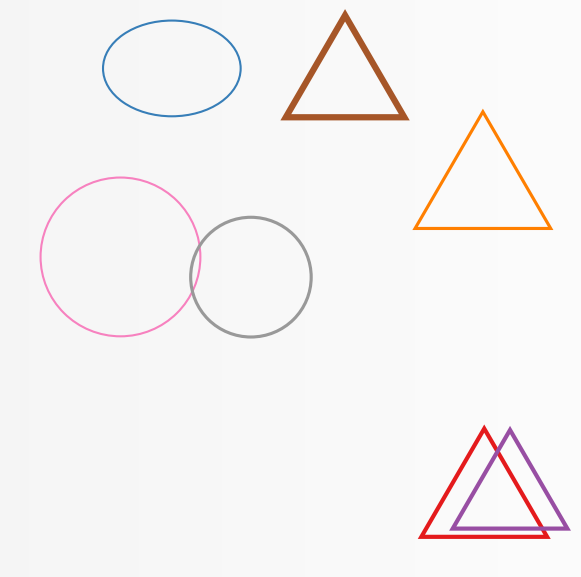[{"shape": "triangle", "thickness": 2, "radius": 0.62, "center": [0.833, 0.132]}, {"shape": "oval", "thickness": 1, "radius": 0.59, "center": [0.296, 0.881]}, {"shape": "triangle", "thickness": 2, "radius": 0.57, "center": [0.877, 0.141]}, {"shape": "triangle", "thickness": 1.5, "radius": 0.67, "center": [0.831, 0.671]}, {"shape": "triangle", "thickness": 3, "radius": 0.59, "center": [0.594, 0.855]}, {"shape": "circle", "thickness": 1, "radius": 0.69, "center": [0.207, 0.554]}, {"shape": "circle", "thickness": 1.5, "radius": 0.52, "center": [0.432, 0.519]}]